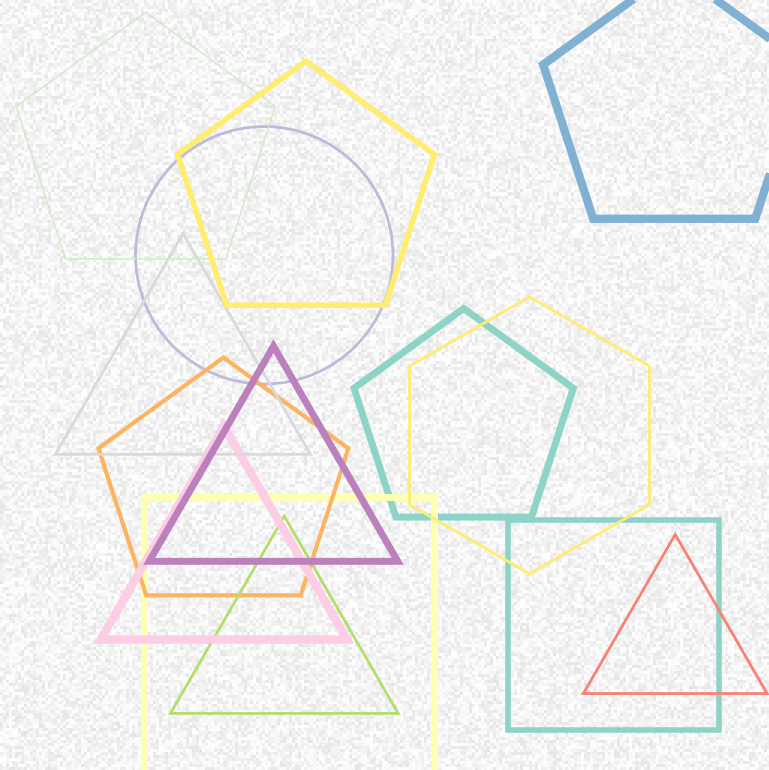[{"shape": "square", "thickness": 2, "radius": 0.68, "center": [0.797, 0.188]}, {"shape": "pentagon", "thickness": 2.5, "radius": 0.75, "center": [0.602, 0.45]}, {"shape": "square", "thickness": 2.5, "radius": 0.94, "center": [0.376, 0.166]}, {"shape": "circle", "thickness": 1, "radius": 0.84, "center": [0.343, 0.668]}, {"shape": "triangle", "thickness": 1, "radius": 0.69, "center": [0.877, 0.168]}, {"shape": "pentagon", "thickness": 3, "radius": 0.9, "center": [0.876, 0.861]}, {"shape": "pentagon", "thickness": 1.5, "radius": 0.85, "center": [0.29, 0.365]}, {"shape": "triangle", "thickness": 1, "radius": 0.85, "center": [0.369, 0.159]}, {"shape": "triangle", "thickness": 3, "radius": 0.92, "center": [0.291, 0.262]}, {"shape": "triangle", "thickness": 1, "radius": 0.96, "center": [0.238, 0.506]}, {"shape": "triangle", "thickness": 2.5, "radius": 0.93, "center": [0.355, 0.364]}, {"shape": "pentagon", "thickness": 0.5, "radius": 0.88, "center": [0.189, 0.807]}, {"shape": "pentagon", "thickness": 2, "radius": 0.88, "center": [0.397, 0.745]}, {"shape": "hexagon", "thickness": 1, "radius": 0.9, "center": [0.688, 0.435]}]